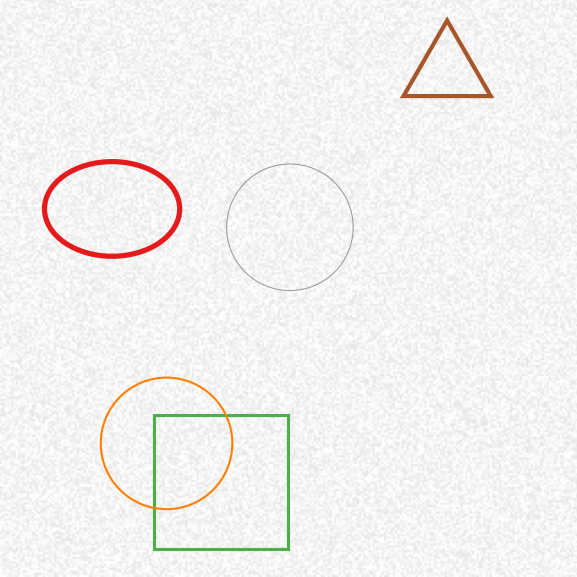[{"shape": "oval", "thickness": 2.5, "radius": 0.59, "center": [0.194, 0.637]}, {"shape": "square", "thickness": 1.5, "radius": 0.58, "center": [0.383, 0.164]}, {"shape": "circle", "thickness": 1, "radius": 0.57, "center": [0.288, 0.231]}, {"shape": "triangle", "thickness": 2, "radius": 0.44, "center": [0.774, 0.876]}, {"shape": "circle", "thickness": 0.5, "radius": 0.55, "center": [0.502, 0.606]}]